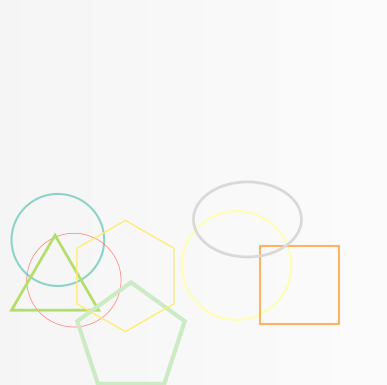[{"shape": "circle", "thickness": 1.5, "radius": 0.6, "center": [0.149, 0.377]}, {"shape": "circle", "thickness": 1.5, "radius": 0.71, "center": [0.611, 0.311]}, {"shape": "circle", "thickness": 0.5, "radius": 0.61, "center": [0.191, 0.272]}, {"shape": "square", "thickness": 1.5, "radius": 0.51, "center": [0.772, 0.259]}, {"shape": "triangle", "thickness": 2, "radius": 0.65, "center": [0.142, 0.259]}, {"shape": "oval", "thickness": 2, "radius": 0.7, "center": [0.639, 0.43]}, {"shape": "pentagon", "thickness": 3, "radius": 0.73, "center": [0.338, 0.121]}, {"shape": "hexagon", "thickness": 1, "radius": 0.72, "center": [0.324, 0.283]}]